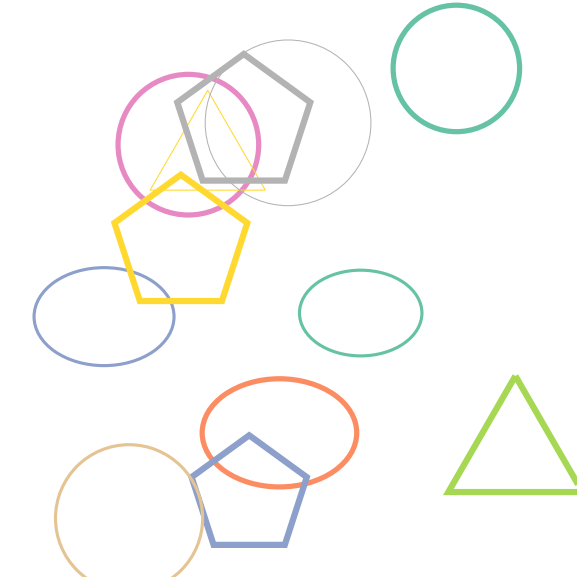[{"shape": "oval", "thickness": 1.5, "radius": 0.53, "center": [0.625, 0.457]}, {"shape": "circle", "thickness": 2.5, "radius": 0.55, "center": [0.79, 0.881]}, {"shape": "oval", "thickness": 2.5, "radius": 0.67, "center": [0.484, 0.25]}, {"shape": "pentagon", "thickness": 3, "radius": 0.52, "center": [0.432, 0.14]}, {"shape": "oval", "thickness": 1.5, "radius": 0.61, "center": [0.18, 0.451]}, {"shape": "circle", "thickness": 2.5, "radius": 0.61, "center": [0.326, 0.749]}, {"shape": "triangle", "thickness": 3, "radius": 0.67, "center": [0.892, 0.214]}, {"shape": "pentagon", "thickness": 3, "radius": 0.6, "center": [0.313, 0.576]}, {"shape": "triangle", "thickness": 0.5, "radius": 0.58, "center": [0.36, 0.727]}, {"shape": "circle", "thickness": 1.5, "radius": 0.64, "center": [0.223, 0.102]}, {"shape": "pentagon", "thickness": 3, "radius": 0.61, "center": [0.422, 0.784]}, {"shape": "circle", "thickness": 0.5, "radius": 0.72, "center": [0.499, 0.786]}]